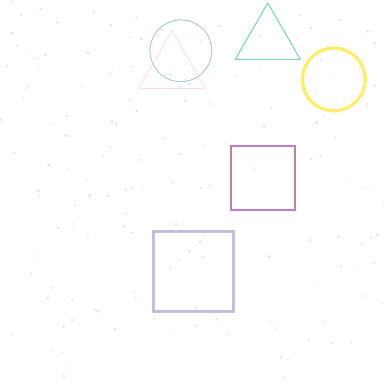[{"shape": "triangle", "thickness": 1, "radius": 0.49, "center": [0.696, 0.894]}, {"shape": "square", "thickness": 2, "radius": 0.52, "center": [0.502, 0.296]}, {"shape": "circle", "thickness": 0.5, "radius": 0.4, "center": [0.47, 0.868]}, {"shape": "triangle", "thickness": 0.5, "radius": 0.5, "center": [0.447, 0.82]}, {"shape": "square", "thickness": 1.5, "radius": 0.42, "center": [0.682, 0.537]}, {"shape": "circle", "thickness": 2.5, "radius": 0.41, "center": [0.867, 0.794]}]